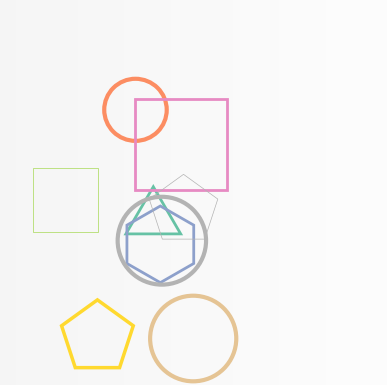[{"shape": "triangle", "thickness": 2, "radius": 0.41, "center": [0.396, 0.433]}, {"shape": "circle", "thickness": 3, "radius": 0.4, "center": [0.35, 0.715]}, {"shape": "hexagon", "thickness": 2, "radius": 0.5, "center": [0.414, 0.365]}, {"shape": "square", "thickness": 2, "radius": 0.6, "center": [0.467, 0.625]}, {"shape": "square", "thickness": 0.5, "radius": 0.42, "center": [0.168, 0.481]}, {"shape": "pentagon", "thickness": 2.5, "radius": 0.49, "center": [0.251, 0.124]}, {"shape": "circle", "thickness": 3, "radius": 0.56, "center": [0.499, 0.121]}, {"shape": "pentagon", "thickness": 0.5, "radius": 0.47, "center": [0.474, 0.454]}, {"shape": "circle", "thickness": 3, "radius": 0.57, "center": [0.418, 0.375]}]